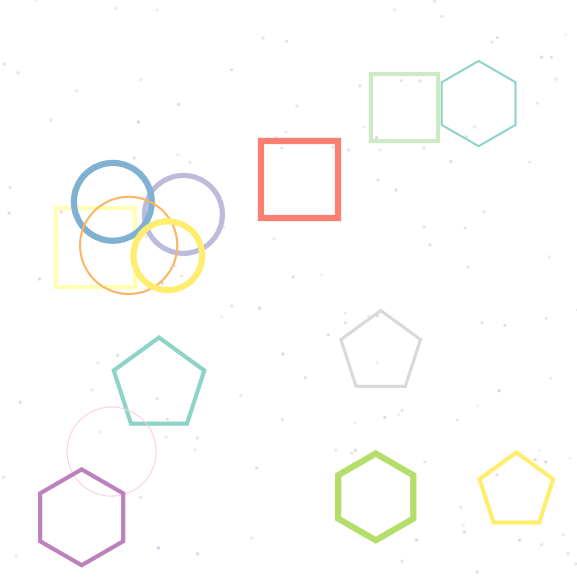[{"shape": "hexagon", "thickness": 1, "radius": 0.37, "center": [0.829, 0.82]}, {"shape": "pentagon", "thickness": 2, "radius": 0.41, "center": [0.275, 0.332]}, {"shape": "square", "thickness": 2, "radius": 0.34, "center": [0.165, 0.571]}, {"shape": "circle", "thickness": 2.5, "radius": 0.34, "center": [0.318, 0.628]}, {"shape": "square", "thickness": 3, "radius": 0.33, "center": [0.518, 0.688]}, {"shape": "circle", "thickness": 3, "radius": 0.34, "center": [0.195, 0.65]}, {"shape": "circle", "thickness": 1, "radius": 0.42, "center": [0.223, 0.574]}, {"shape": "hexagon", "thickness": 3, "radius": 0.38, "center": [0.651, 0.139]}, {"shape": "circle", "thickness": 0.5, "radius": 0.39, "center": [0.193, 0.217]}, {"shape": "pentagon", "thickness": 1.5, "radius": 0.36, "center": [0.659, 0.389]}, {"shape": "hexagon", "thickness": 2, "radius": 0.42, "center": [0.141, 0.103]}, {"shape": "square", "thickness": 2, "radius": 0.29, "center": [0.7, 0.813]}, {"shape": "circle", "thickness": 3, "radius": 0.3, "center": [0.291, 0.556]}, {"shape": "pentagon", "thickness": 2, "radius": 0.34, "center": [0.894, 0.149]}]